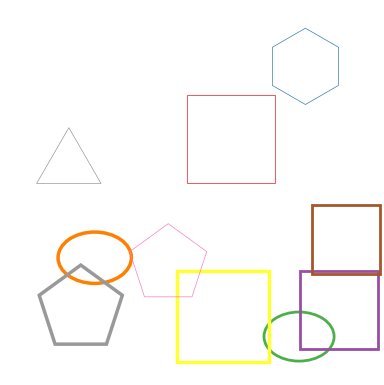[{"shape": "square", "thickness": 0.5, "radius": 0.57, "center": [0.6, 0.638]}, {"shape": "hexagon", "thickness": 0.5, "radius": 0.5, "center": [0.793, 0.828]}, {"shape": "oval", "thickness": 2, "radius": 0.46, "center": [0.777, 0.126]}, {"shape": "square", "thickness": 2, "radius": 0.51, "center": [0.88, 0.194]}, {"shape": "oval", "thickness": 2.5, "radius": 0.48, "center": [0.246, 0.331]}, {"shape": "square", "thickness": 2.5, "radius": 0.59, "center": [0.579, 0.178]}, {"shape": "square", "thickness": 2, "radius": 0.44, "center": [0.899, 0.378]}, {"shape": "pentagon", "thickness": 0.5, "radius": 0.53, "center": [0.437, 0.314]}, {"shape": "triangle", "thickness": 0.5, "radius": 0.48, "center": [0.179, 0.572]}, {"shape": "pentagon", "thickness": 2.5, "radius": 0.57, "center": [0.21, 0.198]}]